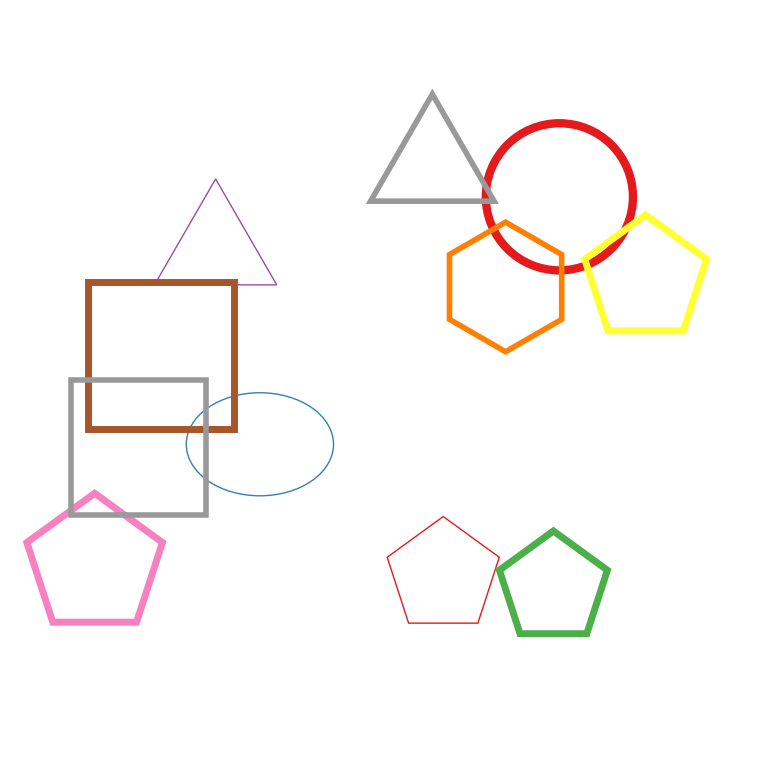[{"shape": "circle", "thickness": 3, "radius": 0.48, "center": [0.726, 0.744]}, {"shape": "pentagon", "thickness": 0.5, "radius": 0.38, "center": [0.576, 0.253]}, {"shape": "oval", "thickness": 0.5, "radius": 0.48, "center": [0.338, 0.423]}, {"shape": "pentagon", "thickness": 2.5, "radius": 0.37, "center": [0.719, 0.237]}, {"shape": "triangle", "thickness": 0.5, "radius": 0.46, "center": [0.28, 0.676]}, {"shape": "hexagon", "thickness": 2, "radius": 0.42, "center": [0.657, 0.627]}, {"shape": "pentagon", "thickness": 2.5, "radius": 0.42, "center": [0.838, 0.638]}, {"shape": "square", "thickness": 2.5, "radius": 0.48, "center": [0.209, 0.538]}, {"shape": "pentagon", "thickness": 2.5, "radius": 0.46, "center": [0.123, 0.267]}, {"shape": "square", "thickness": 2, "radius": 0.44, "center": [0.18, 0.419]}, {"shape": "triangle", "thickness": 2, "radius": 0.46, "center": [0.561, 0.785]}]